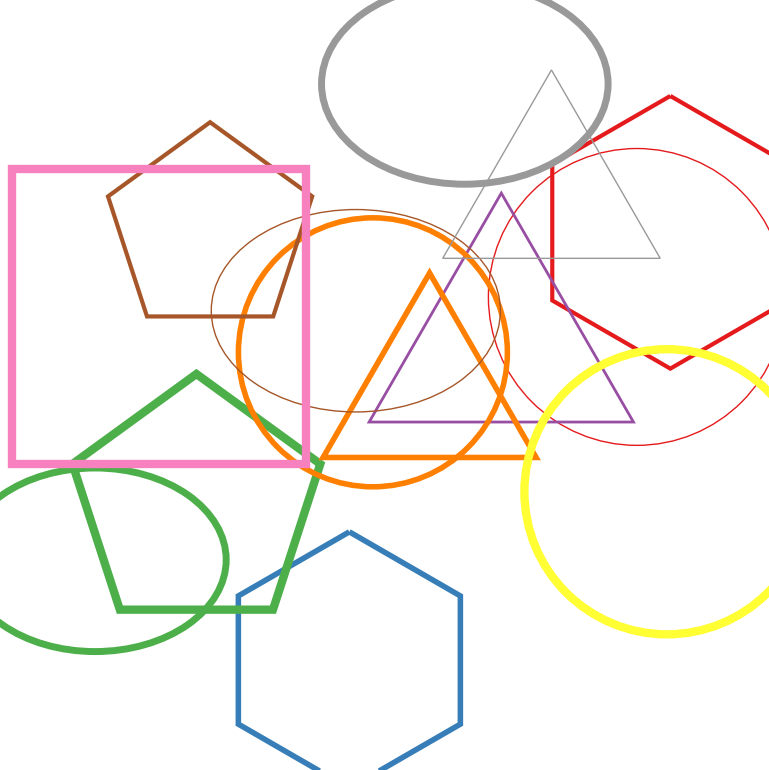[{"shape": "hexagon", "thickness": 1.5, "radius": 0.89, "center": [0.871, 0.698]}, {"shape": "circle", "thickness": 0.5, "radius": 0.96, "center": [0.827, 0.614]}, {"shape": "hexagon", "thickness": 2, "radius": 0.83, "center": [0.454, 0.143]}, {"shape": "pentagon", "thickness": 3, "radius": 0.85, "center": [0.255, 0.345]}, {"shape": "oval", "thickness": 2.5, "radius": 0.85, "center": [0.123, 0.273]}, {"shape": "triangle", "thickness": 1, "radius": 0.99, "center": [0.651, 0.551]}, {"shape": "triangle", "thickness": 2, "radius": 0.8, "center": [0.558, 0.486]}, {"shape": "circle", "thickness": 2, "radius": 0.87, "center": [0.484, 0.542]}, {"shape": "circle", "thickness": 3, "radius": 0.93, "center": [0.866, 0.361]}, {"shape": "pentagon", "thickness": 1.5, "radius": 0.7, "center": [0.273, 0.702]}, {"shape": "oval", "thickness": 0.5, "radius": 0.94, "center": [0.462, 0.596]}, {"shape": "square", "thickness": 3, "radius": 0.96, "center": [0.207, 0.589]}, {"shape": "oval", "thickness": 2.5, "radius": 0.93, "center": [0.604, 0.891]}, {"shape": "triangle", "thickness": 0.5, "radius": 0.82, "center": [0.716, 0.746]}]